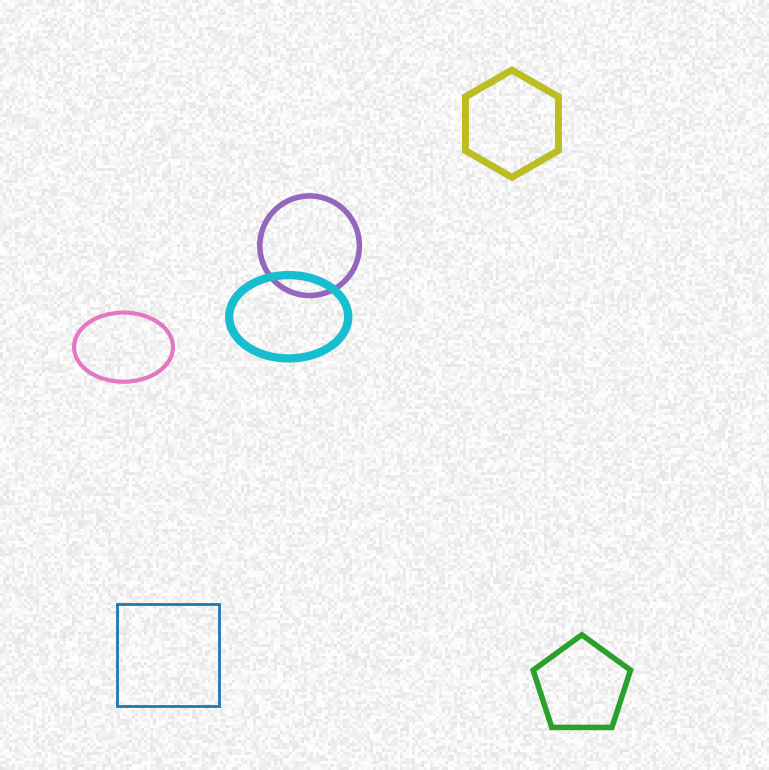[{"shape": "square", "thickness": 1, "radius": 0.33, "center": [0.218, 0.15]}, {"shape": "pentagon", "thickness": 2, "radius": 0.33, "center": [0.756, 0.109]}, {"shape": "circle", "thickness": 2, "radius": 0.32, "center": [0.402, 0.681]}, {"shape": "oval", "thickness": 1.5, "radius": 0.32, "center": [0.16, 0.549]}, {"shape": "hexagon", "thickness": 2.5, "radius": 0.35, "center": [0.665, 0.839]}, {"shape": "oval", "thickness": 3, "radius": 0.39, "center": [0.375, 0.589]}]